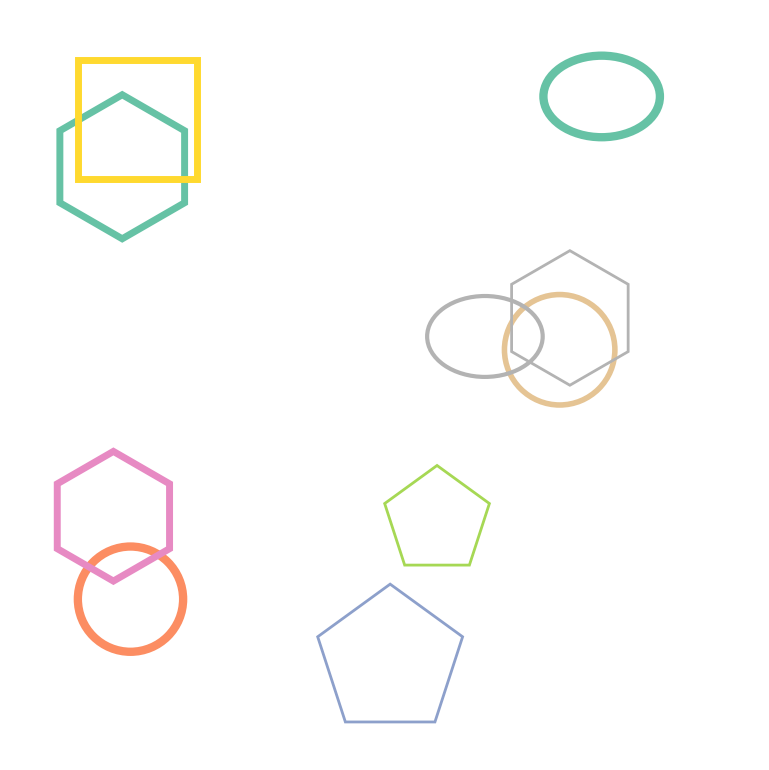[{"shape": "hexagon", "thickness": 2.5, "radius": 0.47, "center": [0.159, 0.783]}, {"shape": "oval", "thickness": 3, "radius": 0.38, "center": [0.781, 0.875]}, {"shape": "circle", "thickness": 3, "radius": 0.34, "center": [0.169, 0.222]}, {"shape": "pentagon", "thickness": 1, "radius": 0.49, "center": [0.507, 0.142]}, {"shape": "hexagon", "thickness": 2.5, "radius": 0.42, "center": [0.147, 0.33]}, {"shape": "pentagon", "thickness": 1, "radius": 0.36, "center": [0.568, 0.324]}, {"shape": "square", "thickness": 2.5, "radius": 0.39, "center": [0.178, 0.845]}, {"shape": "circle", "thickness": 2, "radius": 0.36, "center": [0.727, 0.546]}, {"shape": "oval", "thickness": 1.5, "radius": 0.38, "center": [0.63, 0.563]}, {"shape": "hexagon", "thickness": 1, "radius": 0.44, "center": [0.74, 0.587]}]